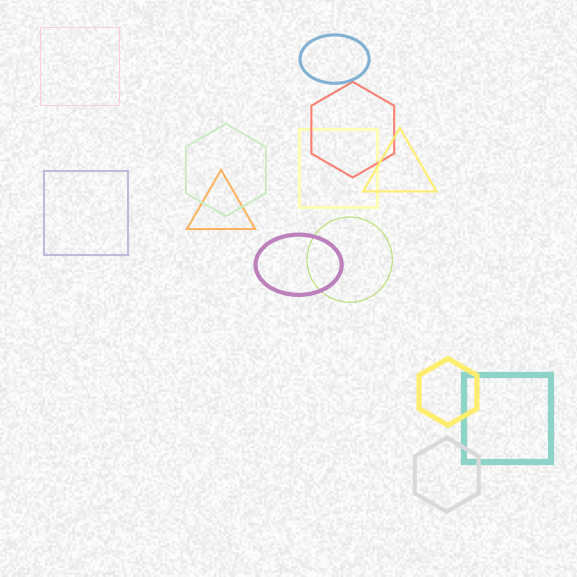[{"shape": "square", "thickness": 3, "radius": 0.38, "center": [0.878, 0.275]}, {"shape": "square", "thickness": 1.5, "radius": 0.34, "center": [0.586, 0.708]}, {"shape": "square", "thickness": 1, "radius": 0.36, "center": [0.148, 0.63]}, {"shape": "hexagon", "thickness": 1, "radius": 0.41, "center": [0.611, 0.775]}, {"shape": "oval", "thickness": 1.5, "radius": 0.3, "center": [0.579, 0.897]}, {"shape": "triangle", "thickness": 1, "radius": 0.34, "center": [0.383, 0.637]}, {"shape": "circle", "thickness": 0.5, "radius": 0.37, "center": [0.605, 0.549]}, {"shape": "square", "thickness": 0.5, "radius": 0.34, "center": [0.138, 0.885]}, {"shape": "hexagon", "thickness": 2, "radius": 0.32, "center": [0.774, 0.177]}, {"shape": "oval", "thickness": 2, "radius": 0.37, "center": [0.517, 0.541]}, {"shape": "hexagon", "thickness": 1, "radius": 0.4, "center": [0.391, 0.705]}, {"shape": "triangle", "thickness": 1, "radius": 0.37, "center": [0.692, 0.704]}, {"shape": "hexagon", "thickness": 2.5, "radius": 0.29, "center": [0.776, 0.32]}]